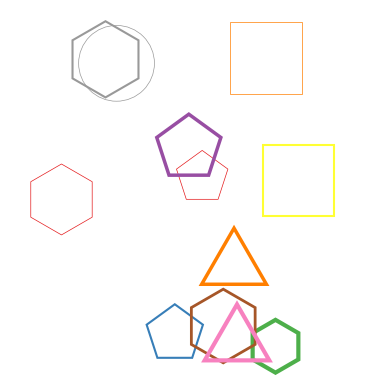[{"shape": "pentagon", "thickness": 0.5, "radius": 0.35, "center": [0.525, 0.539]}, {"shape": "hexagon", "thickness": 0.5, "radius": 0.46, "center": [0.16, 0.482]}, {"shape": "pentagon", "thickness": 1.5, "radius": 0.38, "center": [0.454, 0.133]}, {"shape": "hexagon", "thickness": 3, "radius": 0.34, "center": [0.716, 0.101]}, {"shape": "pentagon", "thickness": 2.5, "radius": 0.44, "center": [0.49, 0.616]}, {"shape": "triangle", "thickness": 2.5, "radius": 0.49, "center": [0.608, 0.31]}, {"shape": "square", "thickness": 0.5, "radius": 0.47, "center": [0.69, 0.849]}, {"shape": "square", "thickness": 1.5, "radius": 0.46, "center": [0.775, 0.53]}, {"shape": "hexagon", "thickness": 2, "radius": 0.48, "center": [0.58, 0.153]}, {"shape": "triangle", "thickness": 3, "radius": 0.48, "center": [0.616, 0.112]}, {"shape": "hexagon", "thickness": 1.5, "radius": 0.49, "center": [0.274, 0.846]}, {"shape": "circle", "thickness": 0.5, "radius": 0.49, "center": [0.303, 0.836]}]